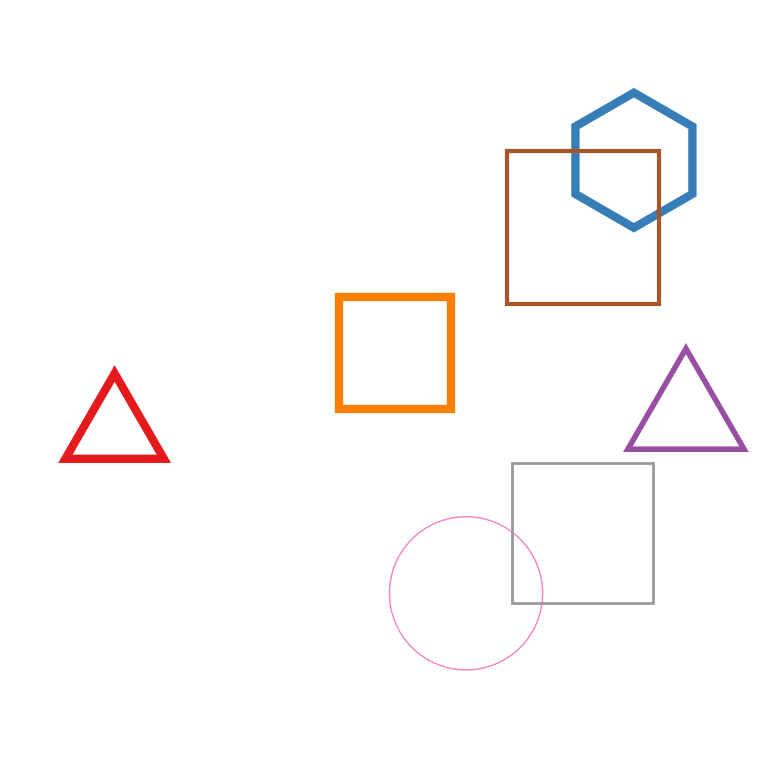[{"shape": "triangle", "thickness": 3, "radius": 0.37, "center": [0.149, 0.441]}, {"shape": "hexagon", "thickness": 3, "radius": 0.44, "center": [0.823, 0.792]}, {"shape": "triangle", "thickness": 2, "radius": 0.44, "center": [0.891, 0.46]}, {"shape": "square", "thickness": 3, "radius": 0.36, "center": [0.513, 0.541]}, {"shape": "square", "thickness": 1.5, "radius": 0.49, "center": [0.757, 0.704]}, {"shape": "circle", "thickness": 0.5, "radius": 0.5, "center": [0.605, 0.229]}, {"shape": "square", "thickness": 1, "radius": 0.46, "center": [0.756, 0.308]}]